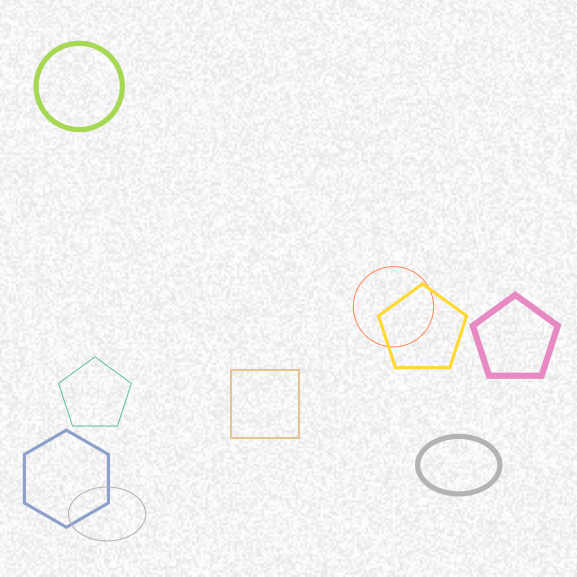[{"shape": "pentagon", "thickness": 0.5, "radius": 0.33, "center": [0.164, 0.315]}, {"shape": "circle", "thickness": 0.5, "radius": 0.35, "center": [0.681, 0.468]}, {"shape": "hexagon", "thickness": 1.5, "radius": 0.42, "center": [0.115, 0.17]}, {"shape": "pentagon", "thickness": 3, "radius": 0.39, "center": [0.892, 0.411]}, {"shape": "circle", "thickness": 2.5, "radius": 0.37, "center": [0.137, 0.849]}, {"shape": "pentagon", "thickness": 1.5, "radius": 0.4, "center": [0.732, 0.427]}, {"shape": "square", "thickness": 1, "radius": 0.3, "center": [0.459, 0.3]}, {"shape": "oval", "thickness": 2.5, "radius": 0.36, "center": [0.794, 0.194]}, {"shape": "oval", "thickness": 0.5, "radius": 0.33, "center": [0.185, 0.109]}]